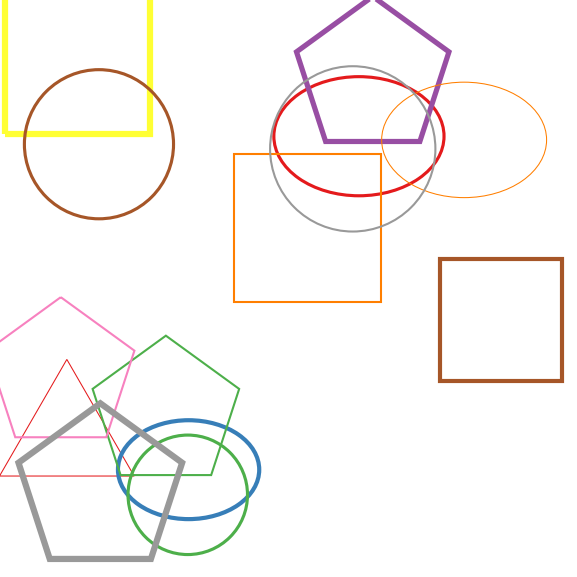[{"shape": "triangle", "thickness": 0.5, "radius": 0.67, "center": [0.116, 0.242]}, {"shape": "oval", "thickness": 1.5, "radius": 0.74, "center": [0.622, 0.763]}, {"shape": "oval", "thickness": 2, "radius": 0.61, "center": [0.327, 0.186]}, {"shape": "circle", "thickness": 1.5, "radius": 0.52, "center": [0.325, 0.142]}, {"shape": "pentagon", "thickness": 1, "radius": 0.67, "center": [0.287, 0.284]}, {"shape": "pentagon", "thickness": 2.5, "radius": 0.69, "center": [0.645, 0.866]}, {"shape": "square", "thickness": 1, "radius": 0.64, "center": [0.532, 0.605]}, {"shape": "oval", "thickness": 0.5, "radius": 0.71, "center": [0.804, 0.757]}, {"shape": "square", "thickness": 3, "radius": 0.63, "center": [0.134, 0.893]}, {"shape": "square", "thickness": 2, "radius": 0.53, "center": [0.868, 0.445]}, {"shape": "circle", "thickness": 1.5, "radius": 0.65, "center": [0.171, 0.749]}, {"shape": "pentagon", "thickness": 1, "radius": 0.67, "center": [0.105, 0.35]}, {"shape": "pentagon", "thickness": 3, "radius": 0.74, "center": [0.174, 0.152]}, {"shape": "circle", "thickness": 1, "radius": 0.72, "center": [0.611, 0.741]}]